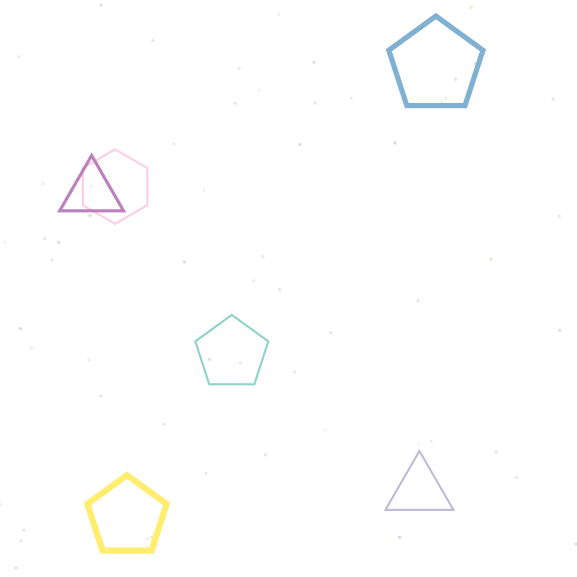[{"shape": "pentagon", "thickness": 1, "radius": 0.33, "center": [0.401, 0.387]}, {"shape": "triangle", "thickness": 1, "radius": 0.34, "center": [0.726, 0.15]}, {"shape": "pentagon", "thickness": 2.5, "radius": 0.43, "center": [0.755, 0.886]}, {"shape": "hexagon", "thickness": 1, "radius": 0.32, "center": [0.199, 0.676]}, {"shape": "triangle", "thickness": 1.5, "radius": 0.32, "center": [0.159, 0.666]}, {"shape": "pentagon", "thickness": 3, "radius": 0.36, "center": [0.22, 0.104]}]